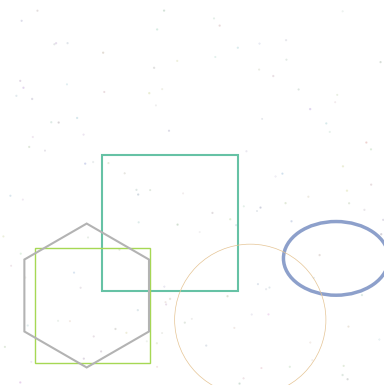[{"shape": "square", "thickness": 1.5, "radius": 0.88, "center": [0.441, 0.421]}, {"shape": "oval", "thickness": 2.5, "radius": 0.68, "center": [0.873, 0.329]}, {"shape": "square", "thickness": 1, "radius": 0.75, "center": [0.241, 0.206]}, {"shape": "circle", "thickness": 0.5, "radius": 0.98, "center": [0.65, 0.169]}, {"shape": "hexagon", "thickness": 1.5, "radius": 0.93, "center": [0.225, 0.232]}]